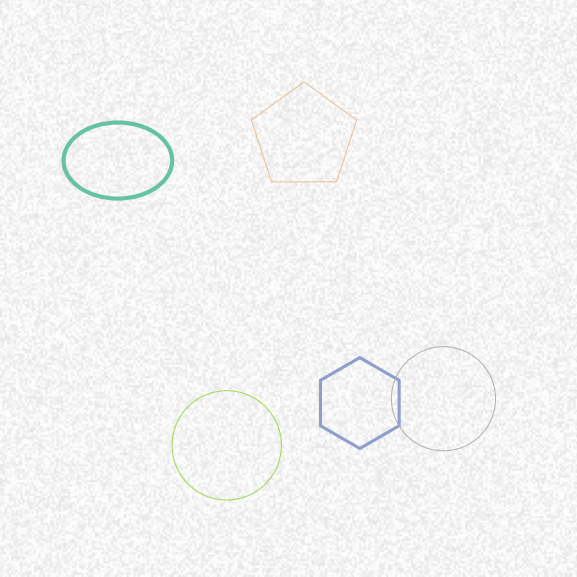[{"shape": "oval", "thickness": 2, "radius": 0.47, "center": [0.204, 0.721]}, {"shape": "hexagon", "thickness": 1.5, "radius": 0.39, "center": [0.623, 0.301]}, {"shape": "circle", "thickness": 0.5, "radius": 0.47, "center": [0.393, 0.228]}, {"shape": "pentagon", "thickness": 0.5, "radius": 0.48, "center": [0.526, 0.762]}, {"shape": "circle", "thickness": 0.5, "radius": 0.45, "center": [0.768, 0.309]}]